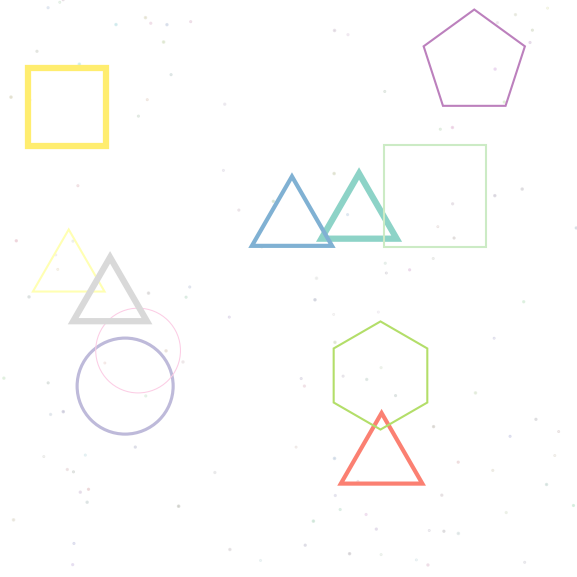[{"shape": "triangle", "thickness": 3, "radius": 0.38, "center": [0.622, 0.623]}, {"shape": "triangle", "thickness": 1, "radius": 0.36, "center": [0.119, 0.53]}, {"shape": "circle", "thickness": 1.5, "radius": 0.42, "center": [0.217, 0.331]}, {"shape": "triangle", "thickness": 2, "radius": 0.41, "center": [0.661, 0.202]}, {"shape": "triangle", "thickness": 2, "radius": 0.4, "center": [0.506, 0.613]}, {"shape": "hexagon", "thickness": 1, "radius": 0.47, "center": [0.659, 0.349]}, {"shape": "circle", "thickness": 0.5, "radius": 0.37, "center": [0.239, 0.392]}, {"shape": "triangle", "thickness": 3, "radius": 0.37, "center": [0.191, 0.48]}, {"shape": "pentagon", "thickness": 1, "radius": 0.46, "center": [0.821, 0.89]}, {"shape": "square", "thickness": 1, "radius": 0.44, "center": [0.753, 0.66]}, {"shape": "square", "thickness": 3, "radius": 0.34, "center": [0.116, 0.814]}]